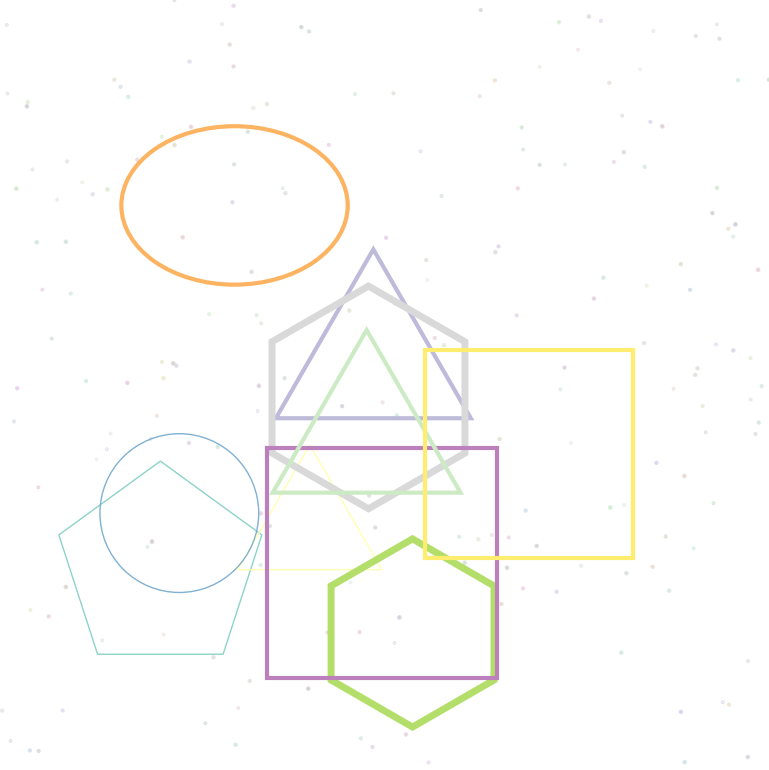[{"shape": "pentagon", "thickness": 0.5, "radius": 0.69, "center": [0.208, 0.262]}, {"shape": "triangle", "thickness": 0.5, "radius": 0.54, "center": [0.402, 0.314]}, {"shape": "triangle", "thickness": 1.5, "radius": 0.73, "center": [0.485, 0.53]}, {"shape": "circle", "thickness": 0.5, "radius": 0.52, "center": [0.233, 0.334]}, {"shape": "oval", "thickness": 1.5, "radius": 0.73, "center": [0.305, 0.733]}, {"shape": "hexagon", "thickness": 2.5, "radius": 0.61, "center": [0.536, 0.178]}, {"shape": "hexagon", "thickness": 2.5, "radius": 0.72, "center": [0.479, 0.484]}, {"shape": "square", "thickness": 1.5, "radius": 0.75, "center": [0.496, 0.269]}, {"shape": "triangle", "thickness": 1.5, "radius": 0.7, "center": [0.476, 0.431]}, {"shape": "square", "thickness": 1.5, "radius": 0.68, "center": [0.687, 0.41]}]